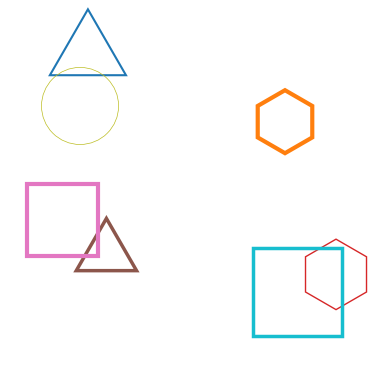[{"shape": "triangle", "thickness": 1.5, "radius": 0.57, "center": [0.228, 0.862]}, {"shape": "hexagon", "thickness": 3, "radius": 0.41, "center": [0.74, 0.684]}, {"shape": "hexagon", "thickness": 1, "radius": 0.46, "center": [0.873, 0.287]}, {"shape": "triangle", "thickness": 2.5, "radius": 0.45, "center": [0.276, 0.342]}, {"shape": "square", "thickness": 3, "radius": 0.46, "center": [0.162, 0.429]}, {"shape": "circle", "thickness": 0.5, "radius": 0.5, "center": [0.208, 0.725]}, {"shape": "square", "thickness": 2.5, "radius": 0.58, "center": [0.773, 0.242]}]